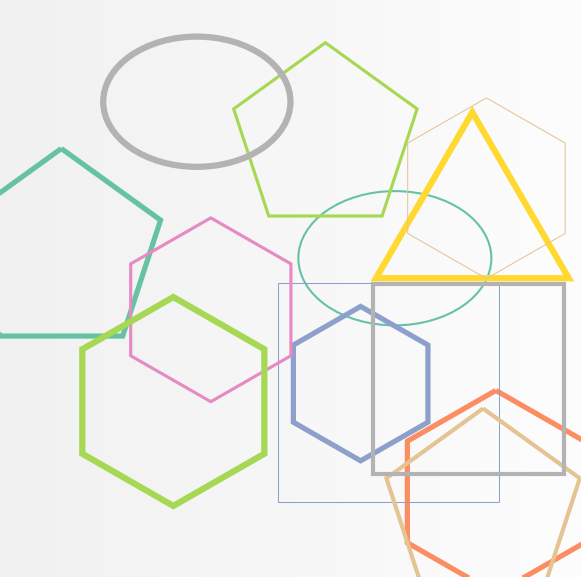[{"shape": "pentagon", "thickness": 2.5, "radius": 0.9, "center": [0.106, 0.562]}, {"shape": "oval", "thickness": 1, "radius": 0.83, "center": [0.679, 0.552]}, {"shape": "hexagon", "thickness": 2.5, "radius": 0.88, "center": [0.853, 0.147]}, {"shape": "square", "thickness": 0.5, "radius": 0.95, "center": [0.668, 0.32]}, {"shape": "hexagon", "thickness": 2.5, "radius": 0.67, "center": [0.62, 0.335]}, {"shape": "hexagon", "thickness": 1.5, "radius": 0.8, "center": [0.363, 0.463]}, {"shape": "pentagon", "thickness": 1.5, "radius": 0.83, "center": [0.56, 0.759]}, {"shape": "hexagon", "thickness": 3, "radius": 0.9, "center": [0.298, 0.304]}, {"shape": "triangle", "thickness": 3, "radius": 0.96, "center": [0.813, 0.613]}, {"shape": "pentagon", "thickness": 2, "radius": 0.87, "center": [0.831, 0.117]}, {"shape": "hexagon", "thickness": 0.5, "radius": 0.78, "center": [0.837, 0.673]}, {"shape": "oval", "thickness": 3, "radius": 0.81, "center": [0.339, 0.823]}, {"shape": "square", "thickness": 2, "radius": 0.82, "center": [0.806, 0.343]}]